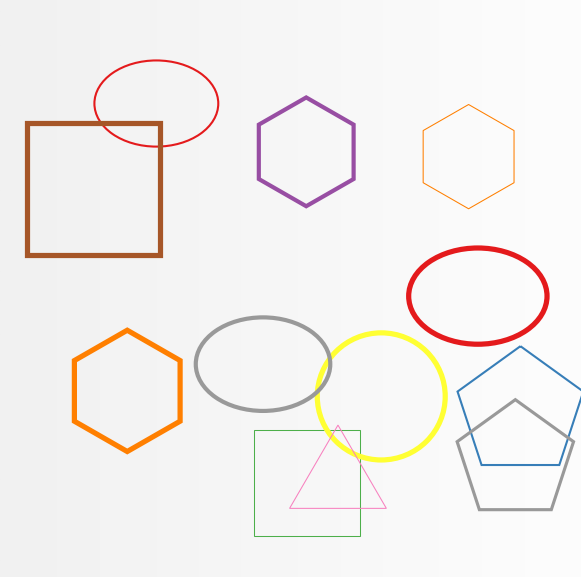[{"shape": "oval", "thickness": 2.5, "radius": 0.6, "center": [0.822, 0.486]}, {"shape": "oval", "thickness": 1, "radius": 0.53, "center": [0.269, 0.82]}, {"shape": "pentagon", "thickness": 1, "radius": 0.57, "center": [0.895, 0.286]}, {"shape": "square", "thickness": 0.5, "radius": 0.46, "center": [0.528, 0.163]}, {"shape": "hexagon", "thickness": 2, "radius": 0.47, "center": [0.527, 0.736]}, {"shape": "hexagon", "thickness": 0.5, "radius": 0.45, "center": [0.806, 0.728]}, {"shape": "hexagon", "thickness": 2.5, "radius": 0.53, "center": [0.219, 0.322]}, {"shape": "circle", "thickness": 2.5, "radius": 0.55, "center": [0.656, 0.313]}, {"shape": "square", "thickness": 2.5, "radius": 0.57, "center": [0.16, 0.672]}, {"shape": "triangle", "thickness": 0.5, "radius": 0.48, "center": [0.581, 0.167]}, {"shape": "pentagon", "thickness": 1.5, "radius": 0.53, "center": [0.887, 0.202]}, {"shape": "oval", "thickness": 2, "radius": 0.58, "center": [0.453, 0.369]}]